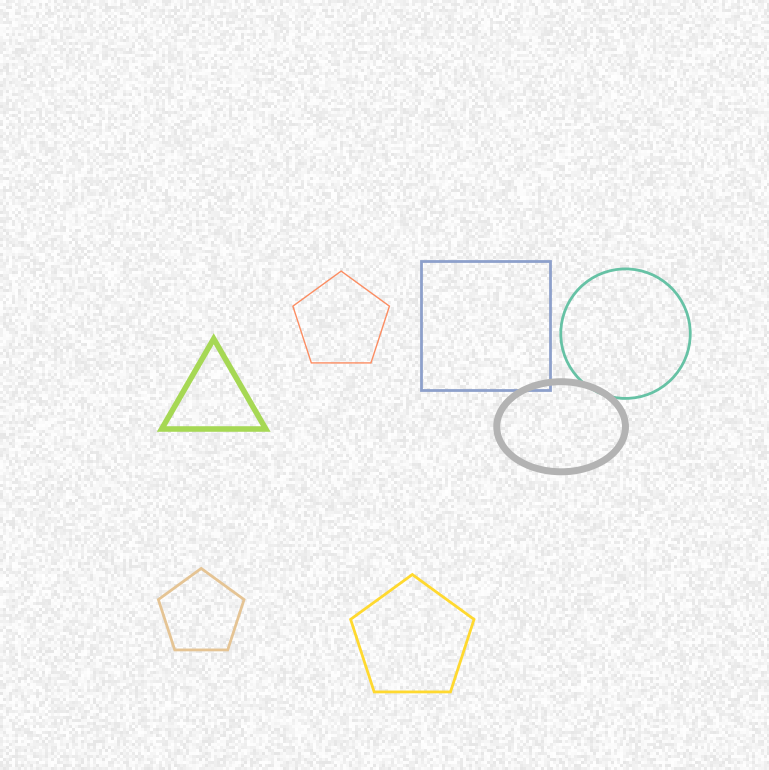[{"shape": "circle", "thickness": 1, "radius": 0.42, "center": [0.812, 0.567]}, {"shape": "pentagon", "thickness": 0.5, "radius": 0.33, "center": [0.443, 0.582]}, {"shape": "square", "thickness": 1, "radius": 0.42, "center": [0.631, 0.577]}, {"shape": "triangle", "thickness": 2, "radius": 0.39, "center": [0.278, 0.482]}, {"shape": "pentagon", "thickness": 1, "radius": 0.42, "center": [0.535, 0.17]}, {"shape": "pentagon", "thickness": 1, "radius": 0.29, "center": [0.261, 0.203]}, {"shape": "oval", "thickness": 2.5, "radius": 0.42, "center": [0.729, 0.446]}]